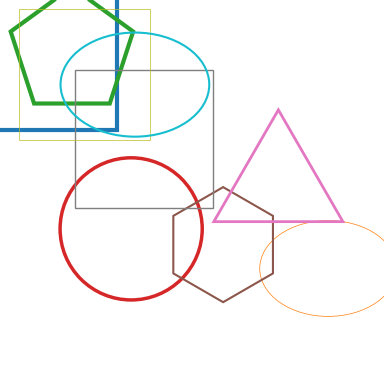[{"shape": "square", "thickness": 3, "radius": 0.87, "center": [0.129, 0.837]}, {"shape": "oval", "thickness": 0.5, "radius": 0.89, "center": [0.852, 0.303]}, {"shape": "pentagon", "thickness": 3, "radius": 0.84, "center": [0.187, 0.866]}, {"shape": "circle", "thickness": 2.5, "radius": 0.92, "center": [0.341, 0.406]}, {"shape": "hexagon", "thickness": 1.5, "radius": 0.75, "center": [0.58, 0.365]}, {"shape": "triangle", "thickness": 2, "radius": 0.97, "center": [0.723, 0.521]}, {"shape": "square", "thickness": 1, "radius": 0.9, "center": [0.374, 0.64]}, {"shape": "square", "thickness": 0.5, "radius": 0.85, "center": [0.22, 0.807]}, {"shape": "oval", "thickness": 1.5, "radius": 0.97, "center": [0.35, 0.78]}]